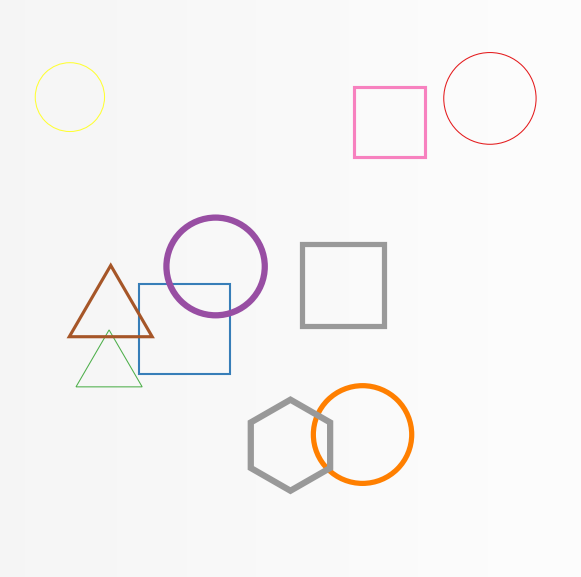[{"shape": "circle", "thickness": 0.5, "radius": 0.4, "center": [0.843, 0.829]}, {"shape": "square", "thickness": 1, "radius": 0.39, "center": [0.318, 0.429]}, {"shape": "triangle", "thickness": 0.5, "radius": 0.33, "center": [0.188, 0.362]}, {"shape": "circle", "thickness": 3, "radius": 0.42, "center": [0.371, 0.538]}, {"shape": "circle", "thickness": 2.5, "radius": 0.42, "center": [0.624, 0.247]}, {"shape": "circle", "thickness": 0.5, "radius": 0.3, "center": [0.12, 0.831]}, {"shape": "triangle", "thickness": 1.5, "radius": 0.41, "center": [0.191, 0.457]}, {"shape": "square", "thickness": 1.5, "radius": 0.3, "center": [0.67, 0.787]}, {"shape": "hexagon", "thickness": 3, "radius": 0.39, "center": [0.5, 0.228]}, {"shape": "square", "thickness": 2.5, "radius": 0.36, "center": [0.59, 0.505]}]